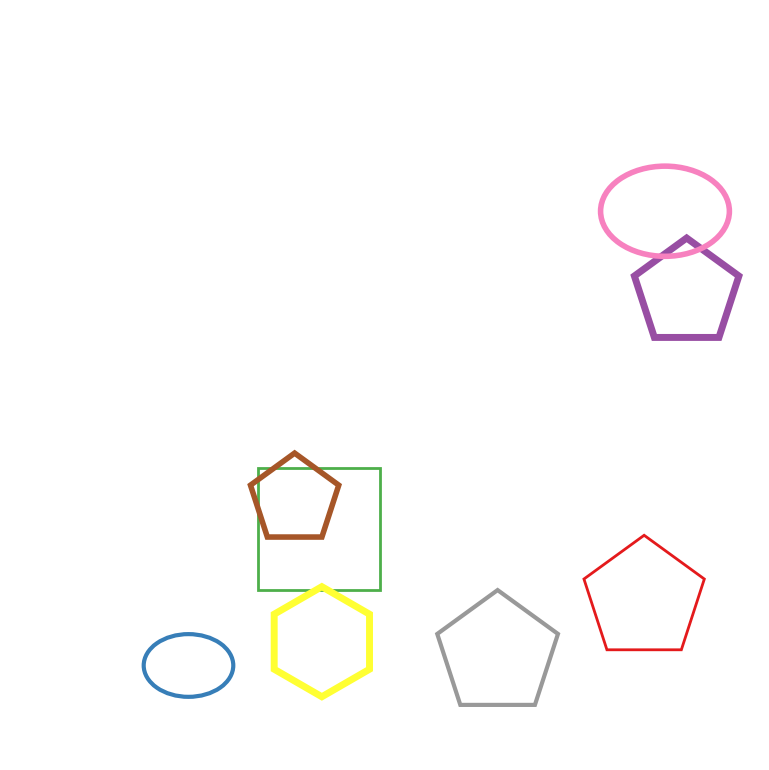[{"shape": "pentagon", "thickness": 1, "radius": 0.41, "center": [0.837, 0.223]}, {"shape": "oval", "thickness": 1.5, "radius": 0.29, "center": [0.245, 0.136]}, {"shape": "square", "thickness": 1, "radius": 0.39, "center": [0.414, 0.313]}, {"shape": "pentagon", "thickness": 2.5, "radius": 0.36, "center": [0.892, 0.62]}, {"shape": "hexagon", "thickness": 2.5, "radius": 0.36, "center": [0.418, 0.167]}, {"shape": "pentagon", "thickness": 2, "radius": 0.3, "center": [0.383, 0.351]}, {"shape": "oval", "thickness": 2, "radius": 0.42, "center": [0.864, 0.726]}, {"shape": "pentagon", "thickness": 1.5, "radius": 0.41, "center": [0.646, 0.151]}]